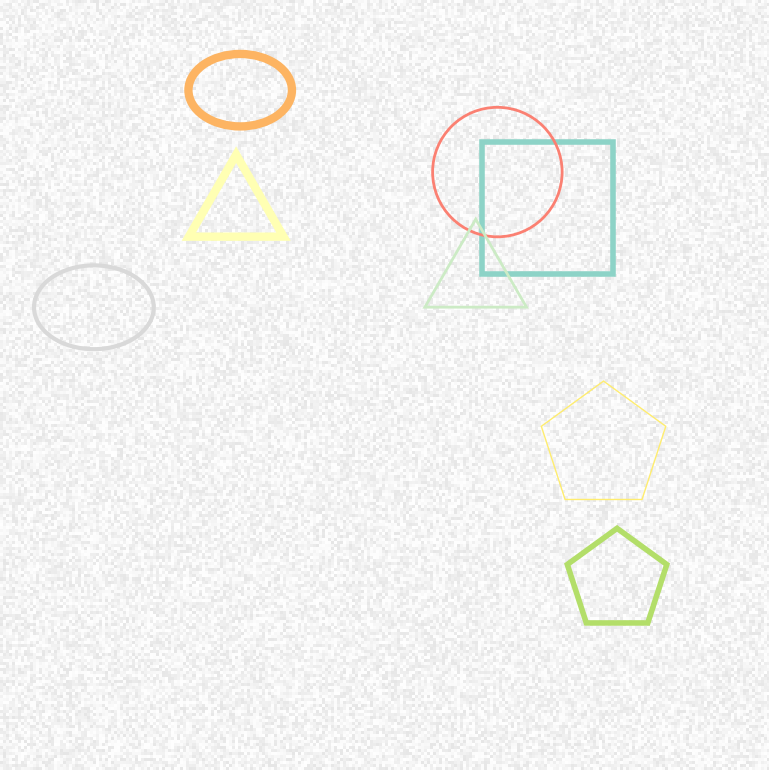[{"shape": "square", "thickness": 2, "radius": 0.43, "center": [0.711, 0.73]}, {"shape": "triangle", "thickness": 3, "radius": 0.36, "center": [0.307, 0.728]}, {"shape": "circle", "thickness": 1, "radius": 0.42, "center": [0.646, 0.777]}, {"shape": "oval", "thickness": 3, "radius": 0.34, "center": [0.312, 0.883]}, {"shape": "pentagon", "thickness": 2, "radius": 0.34, "center": [0.801, 0.246]}, {"shape": "oval", "thickness": 1.5, "radius": 0.39, "center": [0.122, 0.601]}, {"shape": "triangle", "thickness": 1, "radius": 0.38, "center": [0.618, 0.639]}, {"shape": "pentagon", "thickness": 0.5, "radius": 0.42, "center": [0.784, 0.42]}]